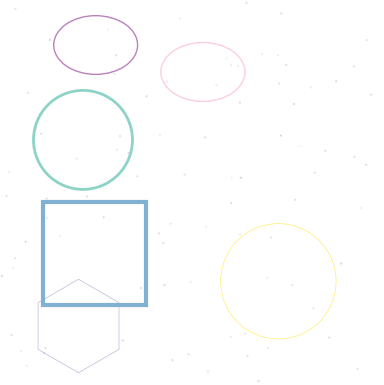[{"shape": "circle", "thickness": 2, "radius": 0.64, "center": [0.216, 0.637]}, {"shape": "hexagon", "thickness": 0.5, "radius": 0.61, "center": [0.204, 0.153]}, {"shape": "square", "thickness": 3, "radius": 0.67, "center": [0.246, 0.342]}, {"shape": "oval", "thickness": 1, "radius": 0.55, "center": [0.527, 0.813]}, {"shape": "oval", "thickness": 1, "radius": 0.54, "center": [0.248, 0.883]}, {"shape": "circle", "thickness": 0.5, "radius": 0.75, "center": [0.723, 0.269]}]